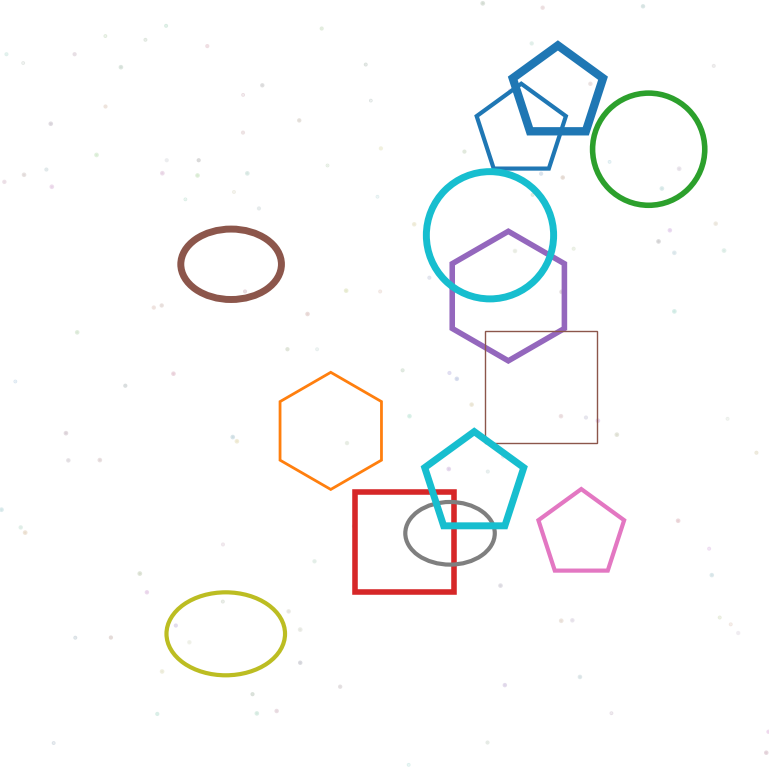[{"shape": "pentagon", "thickness": 3, "radius": 0.31, "center": [0.725, 0.879]}, {"shape": "pentagon", "thickness": 1.5, "radius": 0.3, "center": [0.677, 0.83]}, {"shape": "hexagon", "thickness": 1, "radius": 0.38, "center": [0.43, 0.44]}, {"shape": "circle", "thickness": 2, "radius": 0.36, "center": [0.842, 0.806]}, {"shape": "square", "thickness": 2, "radius": 0.32, "center": [0.525, 0.296]}, {"shape": "hexagon", "thickness": 2, "radius": 0.42, "center": [0.66, 0.615]}, {"shape": "oval", "thickness": 2.5, "radius": 0.33, "center": [0.3, 0.657]}, {"shape": "square", "thickness": 0.5, "radius": 0.36, "center": [0.703, 0.497]}, {"shape": "pentagon", "thickness": 1.5, "radius": 0.29, "center": [0.755, 0.306]}, {"shape": "oval", "thickness": 1.5, "radius": 0.29, "center": [0.584, 0.307]}, {"shape": "oval", "thickness": 1.5, "radius": 0.38, "center": [0.293, 0.177]}, {"shape": "circle", "thickness": 2.5, "radius": 0.41, "center": [0.636, 0.694]}, {"shape": "pentagon", "thickness": 2.5, "radius": 0.34, "center": [0.616, 0.372]}]